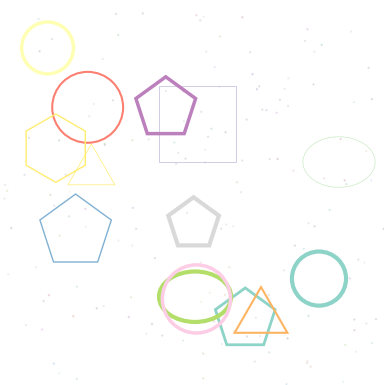[{"shape": "pentagon", "thickness": 2, "radius": 0.41, "center": [0.637, 0.171]}, {"shape": "circle", "thickness": 3, "radius": 0.35, "center": [0.829, 0.276]}, {"shape": "circle", "thickness": 2.5, "radius": 0.34, "center": [0.124, 0.876]}, {"shape": "square", "thickness": 0.5, "radius": 0.5, "center": [0.513, 0.678]}, {"shape": "circle", "thickness": 1.5, "radius": 0.46, "center": [0.228, 0.721]}, {"shape": "pentagon", "thickness": 1, "radius": 0.49, "center": [0.196, 0.398]}, {"shape": "triangle", "thickness": 1.5, "radius": 0.4, "center": [0.678, 0.175]}, {"shape": "oval", "thickness": 3, "radius": 0.47, "center": [0.507, 0.229]}, {"shape": "circle", "thickness": 2.5, "radius": 0.44, "center": [0.51, 0.223]}, {"shape": "pentagon", "thickness": 3, "radius": 0.35, "center": [0.503, 0.419]}, {"shape": "pentagon", "thickness": 2.5, "radius": 0.41, "center": [0.431, 0.719]}, {"shape": "oval", "thickness": 0.5, "radius": 0.47, "center": [0.88, 0.579]}, {"shape": "triangle", "thickness": 0.5, "radius": 0.35, "center": [0.237, 0.555]}, {"shape": "hexagon", "thickness": 1, "radius": 0.44, "center": [0.145, 0.615]}]